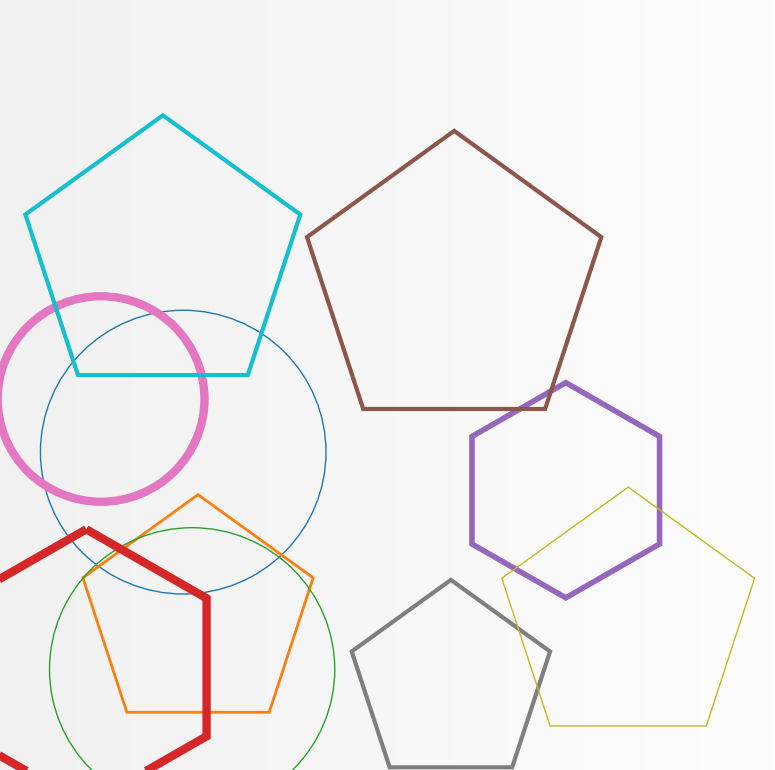[{"shape": "circle", "thickness": 0.5, "radius": 0.92, "center": [0.236, 0.413]}, {"shape": "pentagon", "thickness": 1, "radius": 0.78, "center": [0.256, 0.201]}, {"shape": "circle", "thickness": 0.5, "radius": 0.92, "center": [0.248, 0.131]}, {"shape": "hexagon", "thickness": 3, "radius": 0.9, "center": [0.111, 0.133]}, {"shape": "hexagon", "thickness": 2, "radius": 0.7, "center": [0.73, 0.363]}, {"shape": "pentagon", "thickness": 1.5, "radius": 1.0, "center": [0.586, 0.63]}, {"shape": "circle", "thickness": 3, "radius": 0.67, "center": [0.13, 0.482]}, {"shape": "pentagon", "thickness": 1.5, "radius": 0.67, "center": [0.582, 0.112]}, {"shape": "pentagon", "thickness": 0.5, "radius": 0.86, "center": [0.811, 0.196]}, {"shape": "pentagon", "thickness": 1.5, "radius": 0.93, "center": [0.21, 0.664]}]